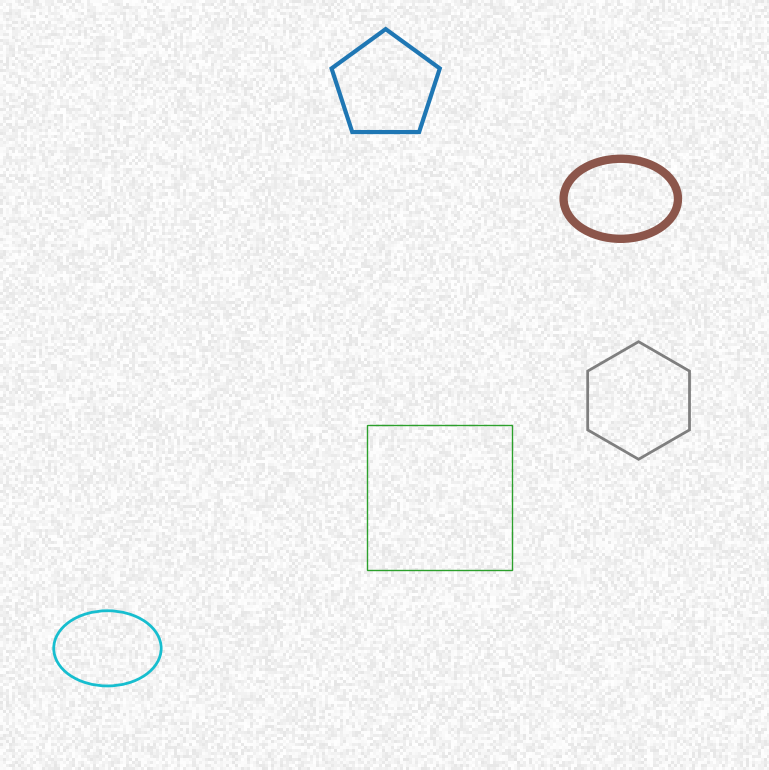[{"shape": "pentagon", "thickness": 1.5, "radius": 0.37, "center": [0.501, 0.888]}, {"shape": "square", "thickness": 0.5, "radius": 0.47, "center": [0.57, 0.354]}, {"shape": "oval", "thickness": 3, "radius": 0.37, "center": [0.806, 0.742]}, {"shape": "hexagon", "thickness": 1, "radius": 0.38, "center": [0.829, 0.48]}, {"shape": "oval", "thickness": 1, "radius": 0.35, "center": [0.14, 0.158]}]